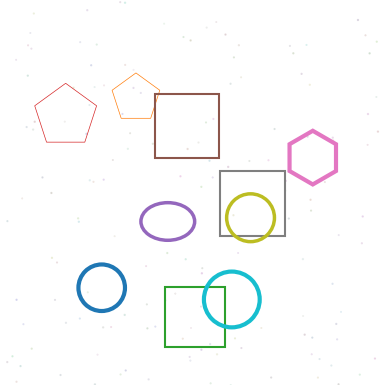[{"shape": "circle", "thickness": 3, "radius": 0.3, "center": [0.264, 0.253]}, {"shape": "pentagon", "thickness": 0.5, "radius": 0.33, "center": [0.353, 0.745]}, {"shape": "square", "thickness": 1.5, "radius": 0.39, "center": [0.506, 0.177]}, {"shape": "pentagon", "thickness": 0.5, "radius": 0.42, "center": [0.171, 0.699]}, {"shape": "oval", "thickness": 2.5, "radius": 0.35, "center": [0.436, 0.425]}, {"shape": "square", "thickness": 1.5, "radius": 0.42, "center": [0.485, 0.672]}, {"shape": "hexagon", "thickness": 3, "radius": 0.35, "center": [0.812, 0.591]}, {"shape": "square", "thickness": 1.5, "radius": 0.42, "center": [0.655, 0.471]}, {"shape": "circle", "thickness": 2.5, "radius": 0.31, "center": [0.651, 0.434]}, {"shape": "circle", "thickness": 3, "radius": 0.36, "center": [0.602, 0.222]}]